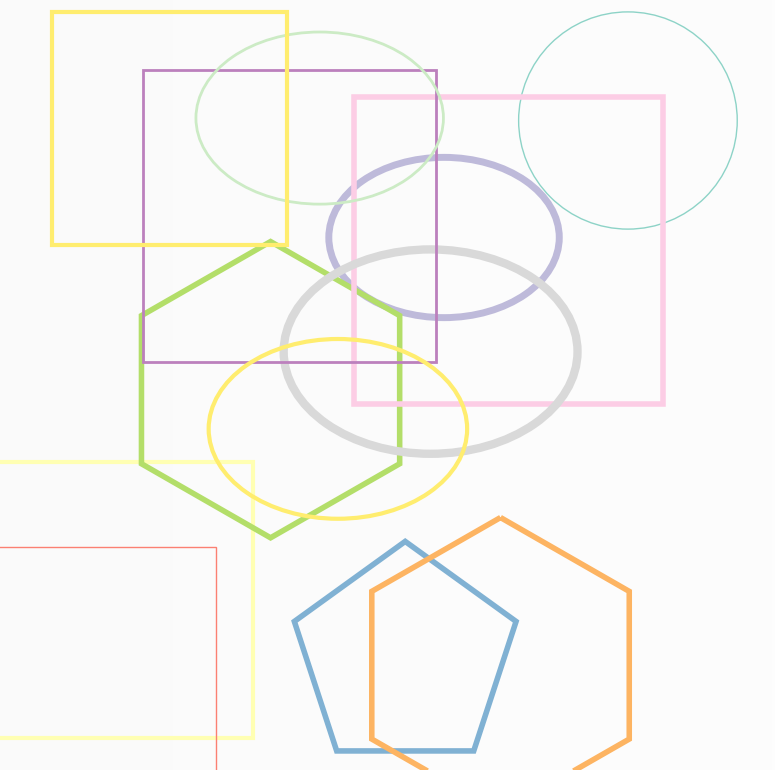[{"shape": "circle", "thickness": 0.5, "radius": 0.71, "center": [0.81, 0.843]}, {"shape": "square", "thickness": 1.5, "radius": 0.9, "center": [0.147, 0.221]}, {"shape": "oval", "thickness": 2.5, "radius": 0.74, "center": [0.573, 0.692]}, {"shape": "square", "thickness": 0.5, "radius": 0.81, "center": [0.116, 0.128]}, {"shape": "pentagon", "thickness": 2, "radius": 0.75, "center": [0.523, 0.146]}, {"shape": "hexagon", "thickness": 2, "radius": 0.96, "center": [0.646, 0.136]}, {"shape": "hexagon", "thickness": 2, "radius": 0.96, "center": [0.349, 0.494]}, {"shape": "square", "thickness": 2, "radius": 1.0, "center": [0.656, 0.675]}, {"shape": "oval", "thickness": 3, "radius": 0.95, "center": [0.556, 0.543]}, {"shape": "square", "thickness": 1, "radius": 0.95, "center": [0.373, 0.719]}, {"shape": "oval", "thickness": 1, "radius": 0.8, "center": [0.412, 0.847]}, {"shape": "oval", "thickness": 1.5, "radius": 0.83, "center": [0.436, 0.443]}, {"shape": "square", "thickness": 1.5, "radius": 0.76, "center": [0.219, 0.833]}]